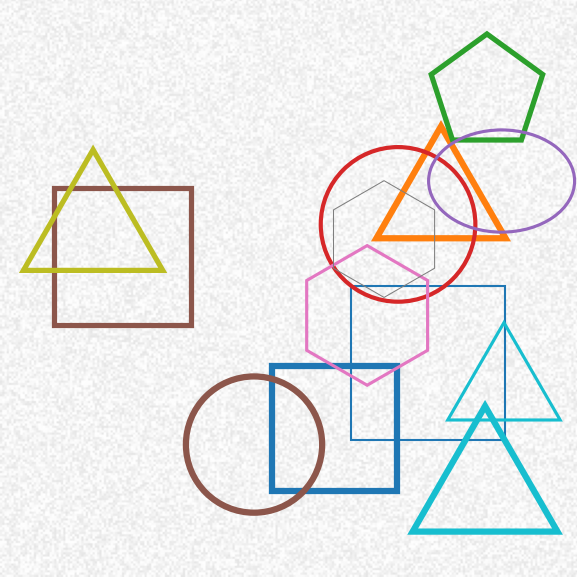[{"shape": "square", "thickness": 3, "radius": 0.54, "center": [0.58, 0.257]}, {"shape": "square", "thickness": 1, "radius": 0.67, "center": [0.741, 0.37]}, {"shape": "triangle", "thickness": 3, "radius": 0.65, "center": [0.764, 0.651]}, {"shape": "pentagon", "thickness": 2.5, "radius": 0.51, "center": [0.843, 0.839]}, {"shape": "circle", "thickness": 2, "radius": 0.67, "center": [0.689, 0.611]}, {"shape": "oval", "thickness": 1.5, "radius": 0.63, "center": [0.869, 0.686]}, {"shape": "square", "thickness": 2.5, "radius": 0.59, "center": [0.212, 0.554]}, {"shape": "circle", "thickness": 3, "radius": 0.59, "center": [0.44, 0.229]}, {"shape": "hexagon", "thickness": 1.5, "radius": 0.6, "center": [0.636, 0.453]}, {"shape": "hexagon", "thickness": 0.5, "radius": 0.51, "center": [0.665, 0.585]}, {"shape": "triangle", "thickness": 2.5, "radius": 0.7, "center": [0.161, 0.601]}, {"shape": "triangle", "thickness": 1.5, "radius": 0.56, "center": [0.873, 0.328]}, {"shape": "triangle", "thickness": 3, "radius": 0.72, "center": [0.84, 0.151]}]